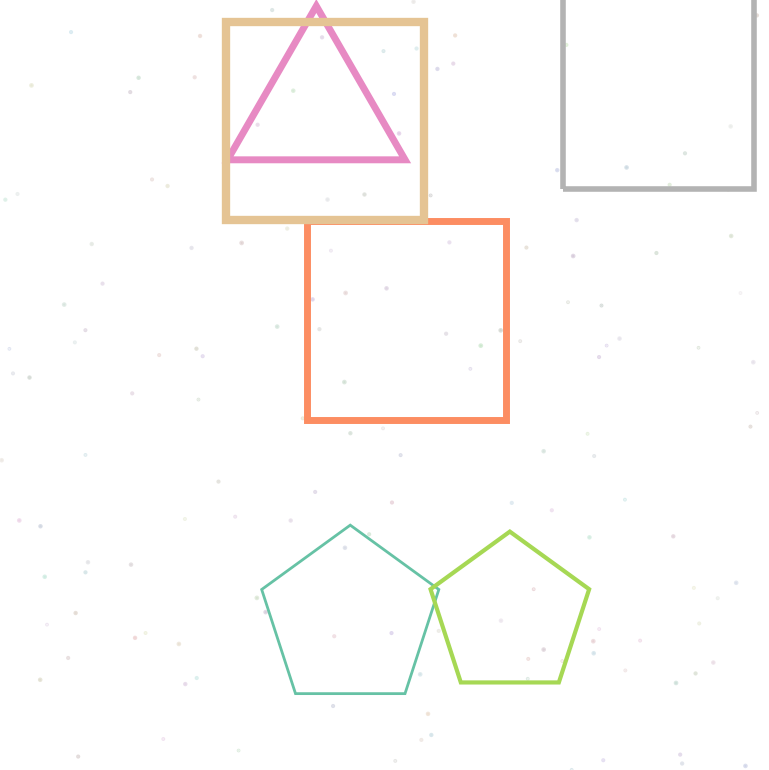[{"shape": "pentagon", "thickness": 1, "radius": 0.6, "center": [0.455, 0.197]}, {"shape": "square", "thickness": 2.5, "radius": 0.65, "center": [0.528, 0.583]}, {"shape": "triangle", "thickness": 2.5, "radius": 0.67, "center": [0.411, 0.859]}, {"shape": "pentagon", "thickness": 1.5, "radius": 0.54, "center": [0.662, 0.201]}, {"shape": "square", "thickness": 3, "radius": 0.64, "center": [0.422, 0.843]}, {"shape": "square", "thickness": 2, "radius": 0.62, "center": [0.855, 0.878]}]